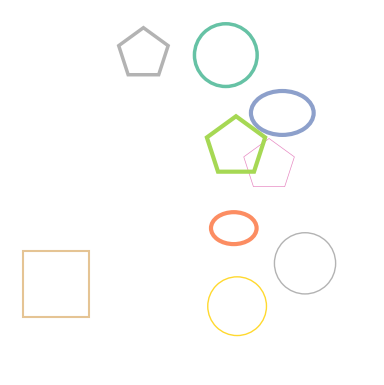[{"shape": "circle", "thickness": 2.5, "radius": 0.41, "center": [0.587, 0.857]}, {"shape": "oval", "thickness": 3, "radius": 0.3, "center": [0.607, 0.407]}, {"shape": "oval", "thickness": 3, "radius": 0.41, "center": [0.733, 0.707]}, {"shape": "pentagon", "thickness": 0.5, "radius": 0.35, "center": [0.699, 0.571]}, {"shape": "pentagon", "thickness": 3, "radius": 0.4, "center": [0.613, 0.618]}, {"shape": "circle", "thickness": 1, "radius": 0.38, "center": [0.616, 0.205]}, {"shape": "square", "thickness": 1.5, "radius": 0.43, "center": [0.145, 0.263]}, {"shape": "circle", "thickness": 1, "radius": 0.4, "center": [0.792, 0.316]}, {"shape": "pentagon", "thickness": 2.5, "radius": 0.34, "center": [0.373, 0.861]}]